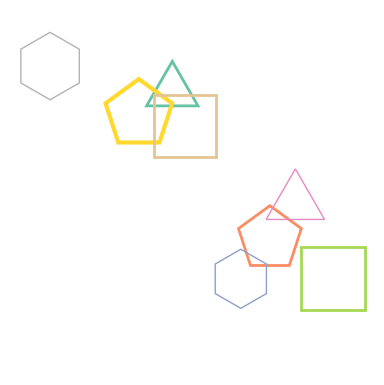[{"shape": "triangle", "thickness": 2, "radius": 0.39, "center": [0.448, 0.764]}, {"shape": "pentagon", "thickness": 2, "radius": 0.43, "center": [0.701, 0.38]}, {"shape": "hexagon", "thickness": 1, "radius": 0.38, "center": [0.626, 0.276]}, {"shape": "triangle", "thickness": 1, "radius": 0.44, "center": [0.767, 0.474]}, {"shape": "square", "thickness": 2, "radius": 0.41, "center": [0.865, 0.277]}, {"shape": "pentagon", "thickness": 3, "radius": 0.45, "center": [0.361, 0.704]}, {"shape": "square", "thickness": 2, "radius": 0.4, "center": [0.482, 0.672]}, {"shape": "hexagon", "thickness": 1, "radius": 0.44, "center": [0.13, 0.828]}]